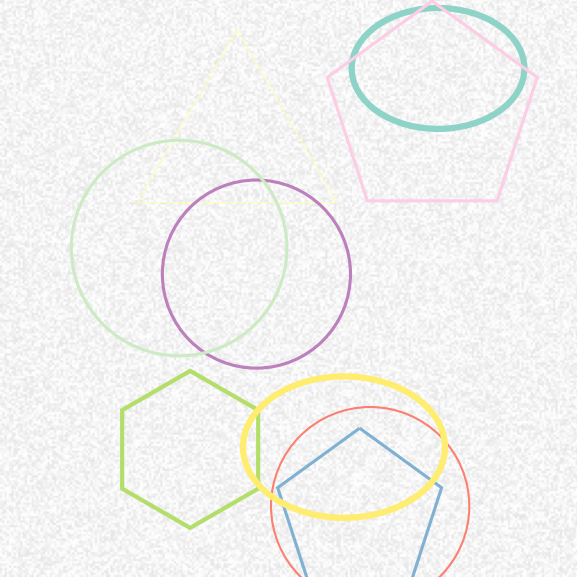[{"shape": "oval", "thickness": 3, "radius": 0.75, "center": [0.759, 0.881]}, {"shape": "triangle", "thickness": 0.5, "radius": 1.0, "center": [0.41, 0.748]}, {"shape": "circle", "thickness": 1, "radius": 0.86, "center": [0.641, 0.123]}, {"shape": "pentagon", "thickness": 1.5, "radius": 0.75, "center": [0.623, 0.108]}, {"shape": "hexagon", "thickness": 2, "radius": 0.68, "center": [0.329, 0.221]}, {"shape": "pentagon", "thickness": 1.5, "radius": 0.96, "center": [0.748, 0.806]}, {"shape": "circle", "thickness": 1.5, "radius": 0.81, "center": [0.444, 0.525]}, {"shape": "circle", "thickness": 1.5, "radius": 0.93, "center": [0.31, 0.57]}, {"shape": "oval", "thickness": 3, "radius": 0.87, "center": [0.596, 0.225]}]